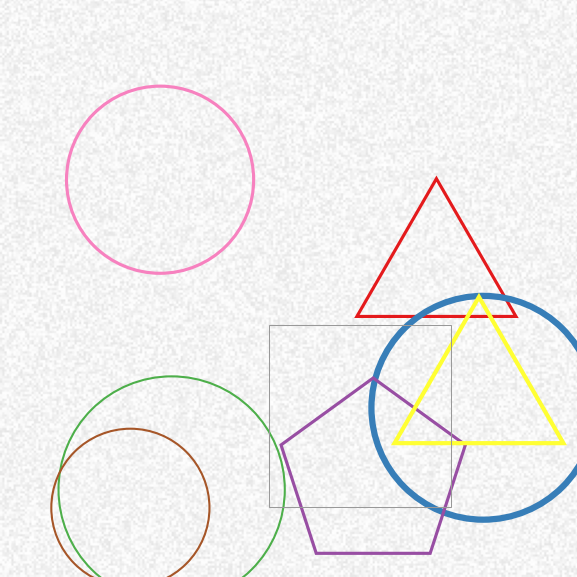[{"shape": "triangle", "thickness": 1.5, "radius": 0.8, "center": [0.756, 0.531]}, {"shape": "circle", "thickness": 3, "radius": 0.97, "center": [0.837, 0.293]}, {"shape": "circle", "thickness": 1, "radius": 0.98, "center": [0.297, 0.152]}, {"shape": "pentagon", "thickness": 1.5, "radius": 0.84, "center": [0.646, 0.177]}, {"shape": "triangle", "thickness": 2, "radius": 0.84, "center": [0.829, 0.316]}, {"shape": "circle", "thickness": 1, "radius": 0.68, "center": [0.226, 0.12]}, {"shape": "circle", "thickness": 1.5, "radius": 0.81, "center": [0.277, 0.688]}, {"shape": "square", "thickness": 0.5, "radius": 0.79, "center": [0.624, 0.279]}]